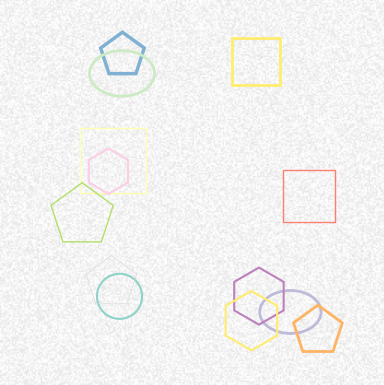[{"shape": "circle", "thickness": 1.5, "radius": 0.29, "center": [0.31, 0.23]}, {"shape": "square", "thickness": 1, "radius": 0.43, "center": [0.293, 0.583]}, {"shape": "oval", "thickness": 2, "radius": 0.4, "center": [0.754, 0.19]}, {"shape": "square", "thickness": 1, "radius": 0.34, "center": [0.802, 0.492]}, {"shape": "pentagon", "thickness": 2.5, "radius": 0.3, "center": [0.318, 0.857]}, {"shape": "pentagon", "thickness": 2, "radius": 0.33, "center": [0.826, 0.141]}, {"shape": "pentagon", "thickness": 1, "radius": 0.42, "center": [0.213, 0.44]}, {"shape": "hexagon", "thickness": 1.5, "radius": 0.29, "center": [0.282, 0.555]}, {"shape": "pentagon", "thickness": 0.5, "radius": 0.35, "center": [0.289, 0.267]}, {"shape": "hexagon", "thickness": 1.5, "radius": 0.37, "center": [0.673, 0.231]}, {"shape": "oval", "thickness": 2, "radius": 0.42, "center": [0.317, 0.809]}, {"shape": "square", "thickness": 2, "radius": 0.31, "center": [0.665, 0.84]}, {"shape": "hexagon", "thickness": 1.5, "radius": 0.39, "center": [0.653, 0.167]}]